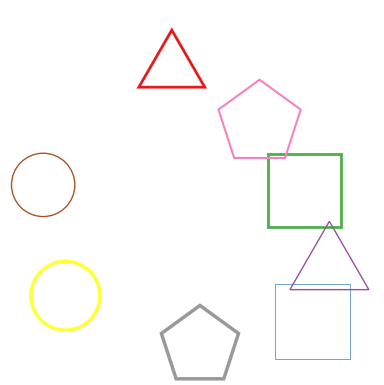[{"shape": "triangle", "thickness": 2, "radius": 0.49, "center": [0.446, 0.823]}, {"shape": "square", "thickness": 0.5, "radius": 0.49, "center": [0.811, 0.166]}, {"shape": "square", "thickness": 2, "radius": 0.47, "center": [0.792, 0.506]}, {"shape": "triangle", "thickness": 1, "radius": 0.59, "center": [0.856, 0.307]}, {"shape": "circle", "thickness": 2.5, "radius": 0.45, "center": [0.17, 0.232]}, {"shape": "circle", "thickness": 1, "radius": 0.41, "center": [0.112, 0.52]}, {"shape": "pentagon", "thickness": 1.5, "radius": 0.56, "center": [0.674, 0.681]}, {"shape": "pentagon", "thickness": 2.5, "radius": 0.53, "center": [0.519, 0.101]}]